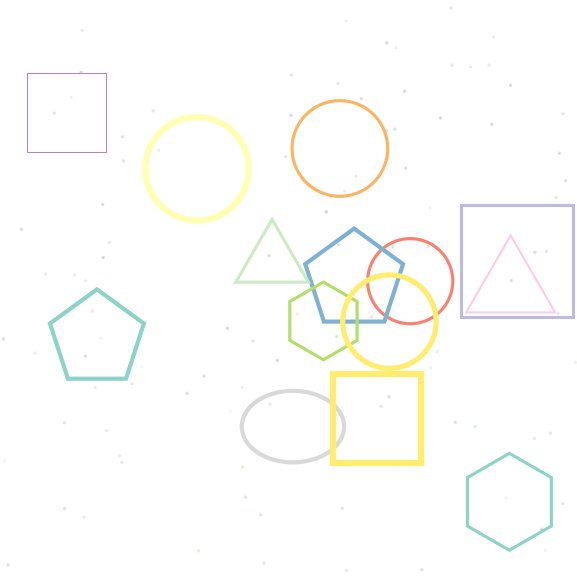[{"shape": "pentagon", "thickness": 2, "radius": 0.43, "center": [0.168, 0.413]}, {"shape": "hexagon", "thickness": 1.5, "radius": 0.42, "center": [0.882, 0.13]}, {"shape": "circle", "thickness": 3, "radius": 0.45, "center": [0.341, 0.707]}, {"shape": "square", "thickness": 1.5, "radius": 0.48, "center": [0.896, 0.547]}, {"shape": "circle", "thickness": 1.5, "radius": 0.37, "center": [0.71, 0.512]}, {"shape": "pentagon", "thickness": 2, "radius": 0.45, "center": [0.613, 0.514]}, {"shape": "circle", "thickness": 1.5, "radius": 0.41, "center": [0.589, 0.742]}, {"shape": "hexagon", "thickness": 1.5, "radius": 0.34, "center": [0.56, 0.443]}, {"shape": "triangle", "thickness": 1, "radius": 0.45, "center": [0.884, 0.503]}, {"shape": "oval", "thickness": 2, "radius": 0.44, "center": [0.507, 0.26]}, {"shape": "square", "thickness": 0.5, "radius": 0.34, "center": [0.115, 0.805]}, {"shape": "triangle", "thickness": 1.5, "radius": 0.36, "center": [0.471, 0.547]}, {"shape": "square", "thickness": 3, "radius": 0.38, "center": [0.653, 0.275]}, {"shape": "circle", "thickness": 2.5, "radius": 0.4, "center": [0.674, 0.442]}]